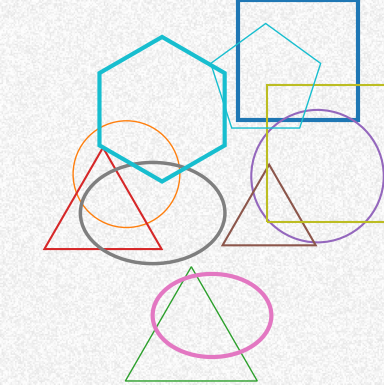[{"shape": "square", "thickness": 3, "radius": 0.78, "center": [0.775, 0.844]}, {"shape": "circle", "thickness": 1, "radius": 0.69, "center": [0.328, 0.548]}, {"shape": "triangle", "thickness": 1, "radius": 0.99, "center": [0.497, 0.109]}, {"shape": "triangle", "thickness": 1.5, "radius": 0.88, "center": [0.267, 0.441]}, {"shape": "circle", "thickness": 1.5, "radius": 0.86, "center": [0.825, 0.542]}, {"shape": "triangle", "thickness": 1.5, "radius": 0.7, "center": [0.699, 0.433]}, {"shape": "oval", "thickness": 3, "radius": 0.77, "center": [0.551, 0.181]}, {"shape": "oval", "thickness": 2.5, "radius": 0.94, "center": [0.397, 0.447]}, {"shape": "square", "thickness": 1.5, "radius": 0.89, "center": [0.873, 0.601]}, {"shape": "hexagon", "thickness": 3, "radius": 0.94, "center": [0.421, 0.716]}, {"shape": "pentagon", "thickness": 1, "radius": 0.75, "center": [0.69, 0.789]}]